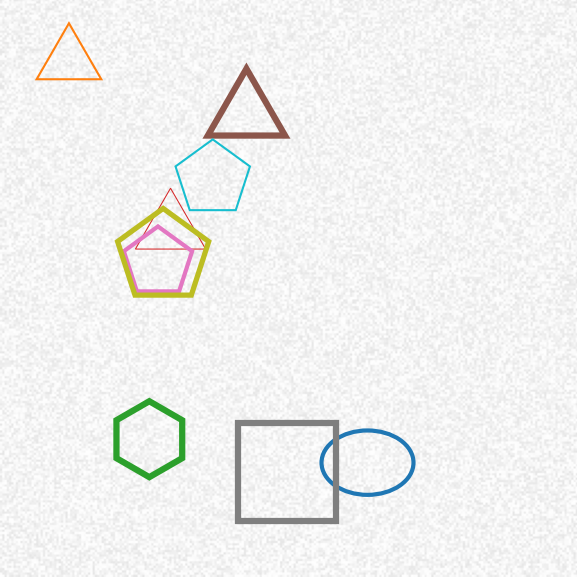[{"shape": "oval", "thickness": 2, "radius": 0.4, "center": [0.636, 0.198]}, {"shape": "triangle", "thickness": 1, "radius": 0.32, "center": [0.119, 0.894]}, {"shape": "hexagon", "thickness": 3, "radius": 0.33, "center": [0.259, 0.239]}, {"shape": "triangle", "thickness": 0.5, "radius": 0.35, "center": [0.295, 0.603]}, {"shape": "triangle", "thickness": 3, "radius": 0.39, "center": [0.427, 0.803]}, {"shape": "pentagon", "thickness": 2, "radius": 0.31, "center": [0.274, 0.545]}, {"shape": "square", "thickness": 3, "radius": 0.42, "center": [0.496, 0.181]}, {"shape": "pentagon", "thickness": 2.5, "radius": 0.41, "center": [0.283, 0.555]}, {"shape": "pentagon", "thickness": 1, "radius": 0.34, "center": [0.368, 0.69]}]